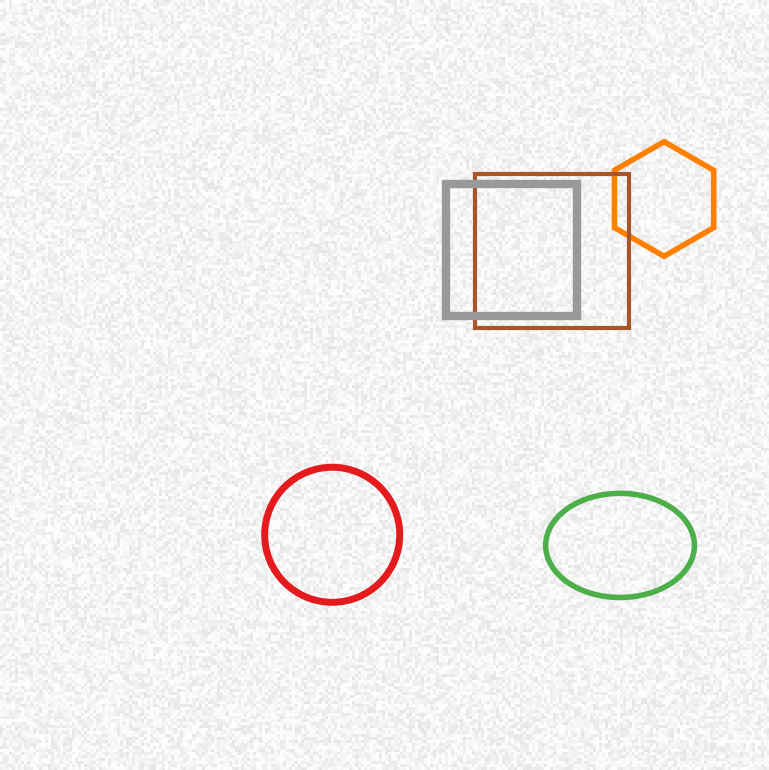[{"shape": "circle", "thickness": 2.5, "radius": 0.44, "center": [0.431, 0.305]}, {"shape": "oval", "thickness": 2, "radius": 0.48, "center": [0.805, 0.292]}, {"shape": "hexagon", "thickness": 2, "radius": 0.37, "center": [0.862, 0.742]}, {"shape": "square", "thickness": 1.5, "radius": 0.5, "center": [0.717, 0.674]}, {"shape": "square", "thickness": 3, "radius": 0.43, "center": [0.664, 0.675]}]